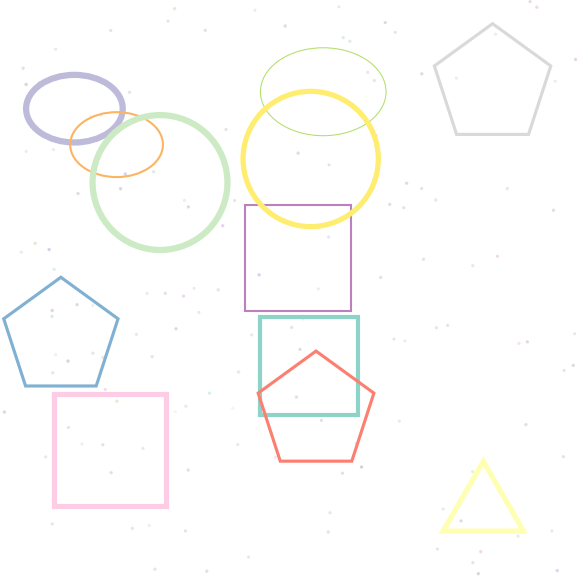[{"shape": "square", "thickness": 2, "radius": 0.43, "center": [0.536, 0.365]}, {"shape": "triangle", "thickness": 2.5, "radius": 0.4, "center": [0.837, 0.12]}, {"shape": "oval", "thickness": 3, "radius": 0.42, "center": [0.129, 0.811]}, {"shape": "pentagon", "thickness": 1.5, "radius": 0.53, "center": [0.547, 0.286]}, {"shape": "pentagon", "thickness": 1.5, "radius": 0.52, "center": [0.105, 0.415]}, {"shape": "oval", "thickness": 1, "radius": 0.4, "center": [0.202, 0.749]}, {"shape": "oval", "thickness": 0.5, "radius": 0.54, "center": [0.56, 0.84]}, {"shape": "square", "thickness": 2.5, "radius": 0.49, "center": [0.191, 0.22]}, {"shape": "pentagon", "thickness": 1.5, "radius": 0.53, "center": [0.853, 0.852]}, {"shape": "square", "thickness": 1, "radius": 0.46, "center": [0.516, 0.553]}, {"shape": "circle", "thickness": 3, "radius": 0.58, "center": [0.277, 0.683]}, {"shape": "circle", "thickness": 2.5, "radius": 0.59, "center": [0.538, 0.724]}]